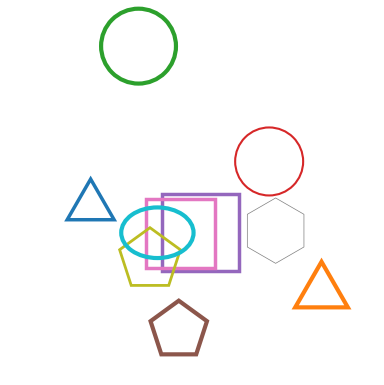[{"shape": "triangle", "thickness": 2.5, "radius": 0.35, "center": [0.235, 0.464]}, {"shape": "triangle", "thickness": 3, "radius": 0.39, "center": [0.835, 0.241]}, {"shape": "circle", "thickness": 3, "radius": 0.49, "center": [0.36, 0.88]}, {"shape": "circle", "thickness": 1.5, "radius": 0.44, "center": [0.699, 0.581]}, {"shape": "square", "thickness": 2.5, "radius": 0.5, "center": [0.521, 0.396]}, {"shape": "pentagon", "thickness": 3, "radius": 0.39, "center": [0.464, 0.142]}, {"shape": "square", "thickness": 2.5, "radius": 0.45, "center": [0.469, 0.393]}, {"shape": "hexagon", "thickness": 0.5, "radius": 0.42, "center": [0.716, 0.401]}, {"shape": "pentagon", "thickness": 2, "radius": 0.41, "center": [0.39, 0.326]}, {"shape": "oval", "thickness": 3, "radius": 0.47, "center": [0.409, 0.395]}]